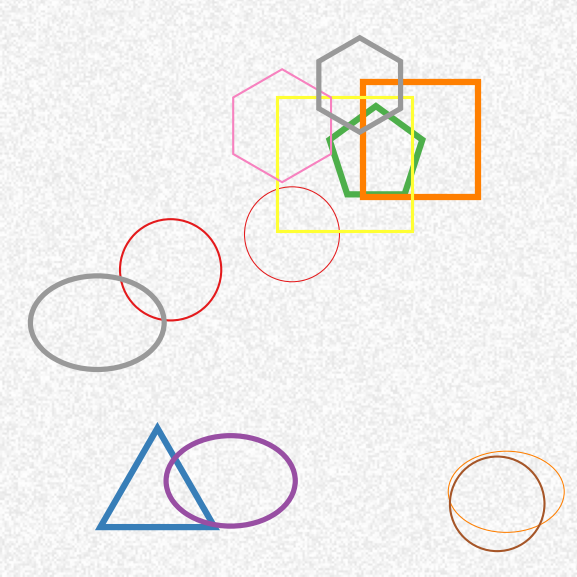[{"shape": "circle", "thickness": 0.5, "radius": 0.41, "center": [0.506, 0.593]}, {"shape": "circle", "thickness": 1, "radius": 0.44, "center": [0.295, 0.532]}, {"shape": "triangle", "thickness": 3, "radius": 0.57, "center": [0.273, 0.144]}, {"shape": "pentagon", "thickness": 3, "radius": 0.42, "center": [0.651, 0.731]}, {"shape": "oval", "thickness": 2.5, "radius": 0.56, "center": [0.399, 0.166]}, {"shape": "oval", "thickness": 0.5, "radius": 0.5, "center": [0.877, 0.148]}, {"shape": "square", "thickness": 3, "radius": 0.5, "center": [0.727, 0.758]}, {"shape": "square", "thickness": 1.5, "radius": 0.58, "center": [0.597, 0.715]}, {"shape": "circle", "thickness": 1, "radius": 0.41, "center": [0.861, 0.127]}, {"shape": "hexagon", "thickness": 1, "radius": 0.49, "center": [0.489, 0.781]}, {"shape": "oval", "thickness": 2.5, "radius": 0.58, "center": [0.168, 0.44]}, {"shape": "hexagon", "thickness": 2.5, "radius": 0.41, "center": [0.623, 0.852]}]